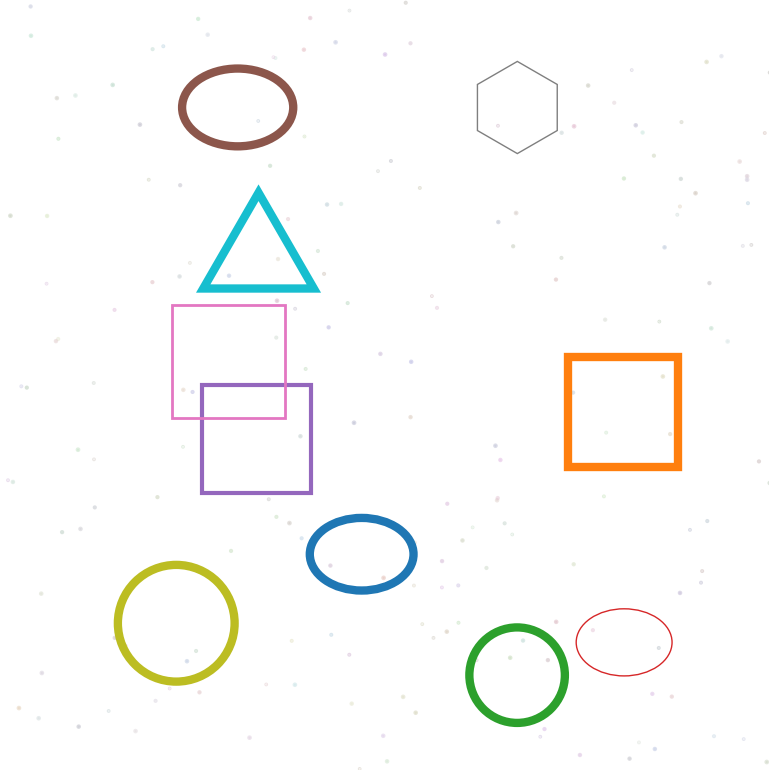[{"shape": "oval", "thickness": 3, "radius": 0.34, "center": [0.47, 0.28]}, {"shape": "square", "thickness": 3, "radius": 0.36, "center": [0.809, 0.465]}, {"shape": "circle", "thickness": 3, "radius": 0.31, "center": [0.672, 0.123]}, {"shape": "oval", "thickness": 0.5, "radius": 0.31, "center": [0.811, 0.166]}, {"shape": "square", "thickness": 1.5, "radius": 0.35, "center": [0.333, 0.43]}, {"shape": "oval", "thickness": 3, "radius": 0.36, "center": [0.309, 0.86]}, {"shape": "square", "thickness": 1, "radius": 0.37, "center": [0.297, 0.531]}, {"shape": "hexagon", "thickness": 0.5, "radius": 0.3, "center": [0.672, 0.86]}, {"shape": "circle", "thickness": 3, "radius": 0.38, "center": [0.229, 0.191]}, {"shape": "triangle", "thickness": 3, "radius": 0.41, "center": [0.336, 0.667]}]